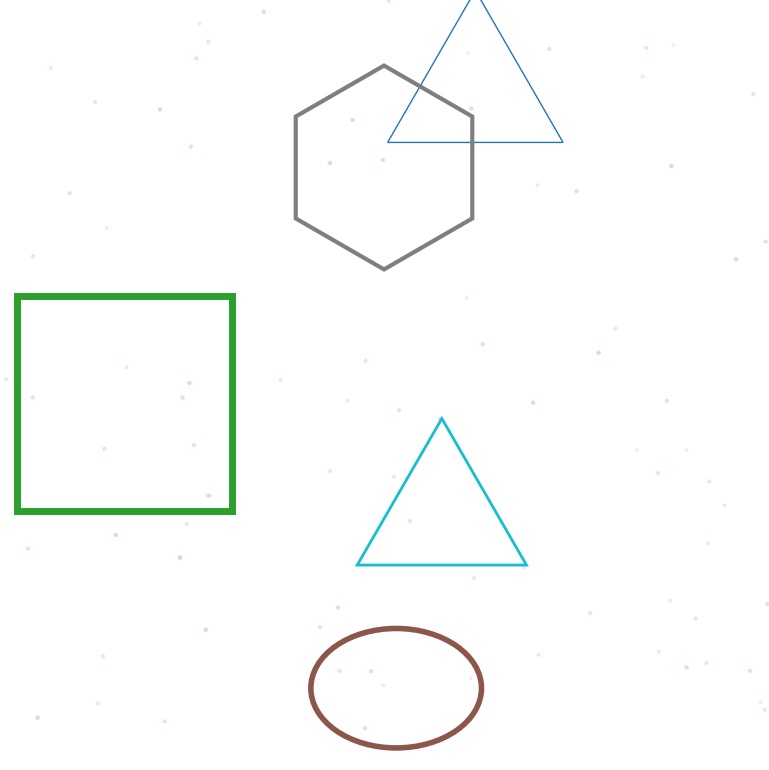[{"shape": "triangle", "thickness": 0.5, "radius": 0.66, "center": [0.617, 0.881]}, {"shape": "square", "thickness": 2.5, "radius": 0.7, "center": [0.162, 0.476]}, {"shape": "oval", "thickness": 2, "radius": 0.55, "center": [0.515, 0.106]}, {"shape": "hexagon", "thickness": 1.5, "radius": 0.66, "center": [0.499, 0.782]}, {"shape": "triangle", "thickness": 1, "radius": 0.63, "center": [0.574, 0.33]}]